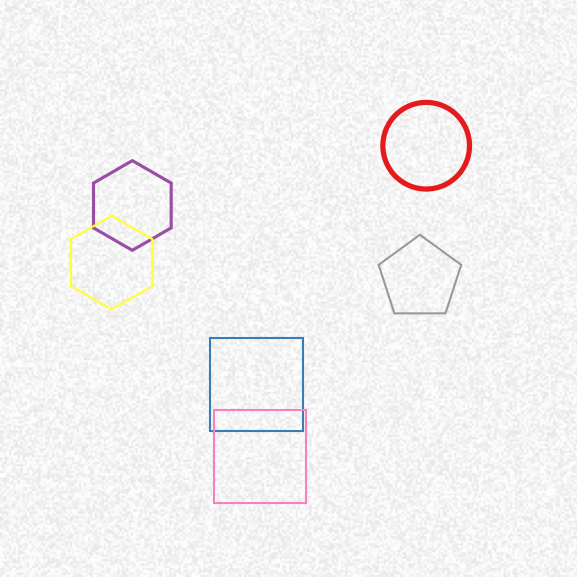[{"shape": "circle", "thickness": 2.5, "radius": 0.38, "center": [0.738, 0.747]}, {"shape": "square", "thickness": 1, "radius": 0.4, "center": [0.445, 0.333]}, {"shape": "hexagon", "thickness": 1.5, "radius": 0.39, "center": [0.229, 0.643]}, {"shape": "hexagon", "thickness": 1, "radius": 0.41, "center": [0.193, 0.544]}, {"shape": "square", "thickness": 1, "radius": 0.4, "center": [0.45, 0.209]}, {"shape": "pentagon", "thickness": 1, "radius": 0.38, "center": [0.727, 0.517]}]